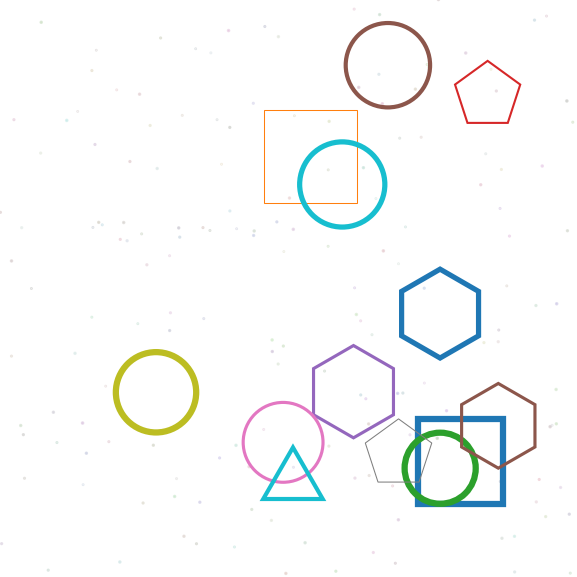[{"shape": "hexagon", "thickness": 2.5, "radius": 0.38, "center": [0.762, 0.456]}, {"shape": "square", "thickness": 3, "radius": 0.37, "center": [0.797, 0.199]}, {"shape": "square", "thickness": 0.5, "radius": 0.4, "center": [0.537, 0.728]}, {"shape": "circle", "thickness": 3, "radius": 0.31, "center": [0.762, 0.188]}, {"shape": "pentagon", "thickness": 1, "radius": 0.3, "center": [0.844, 0.834]}, {"shape": "hexagon", "thickness": 1.5, "radius": 0.4, "center": [0.612, 0.321]}, {"shape": "circle", "thickness": 2, "radius": 0.37, "center": [0.672, 0.886]}, {"shape": "hexagon", "thickness": 1.5, "radius": 0.37, "center": [0.863, 0.262]}, {"shape": "circle", "thickness": 1.5, "radius": 0.35, "center": [0.49, 0.233]}, {"shape": "pentagon", "thickness": 0.5, "radius": 0.3, "center": [0.69, 0.213]}, {"shape": "circle", "thickness": 3, "radius": 0.35, "center": [0.27, 0.32]}, {"shape": "circle", "thickness": 2.5, "radius": 0.37, "center": [0.593, 0.68]}, {"shape": "triangle", "thickness": 2, "radius": 0.3, "center": [0.507, 0.165]}]